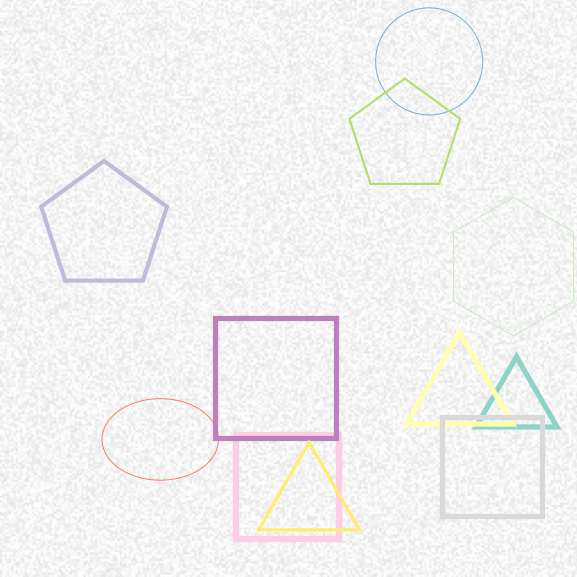[{"shape": "triangle", "thickness": 2.5, "radius": 0.41, "center": [0.894, 0.3]}, {"shape": "triangle", "thickness": 2.5, "radius": 0.53, "center": [0.796, 0.318]}, {"shape": "pentagon", "thickness": 2, "radius": 0.57, "center": [0.18, 0.606]}, {"shape": "oval", "thickness": 0.5, "radius": 0.5, "center": [0.278, 0.238]}, {"shape": "circle", "thickness": 0.5, "radius": 0.46, "center": [0.743, 0.893]}, {"shape": "pentagon", "thickness": 1, "radius": 0.5, "center": [0.701, 0.762]}, {"shape": "square", "thickness": 3, "radius": 0.45, "center": [0.498, 0.156]}, {"shape": "square", "thickness": 2.5, "radius": 0.43, "center": [0.852, 0.191]}, {"shape": "square", "thickness": 2.5, "radius": 0.52, "center": [0.477, 0.344]}, {"shape": "hexagon", "thickness": 0.5, "radius": 0.6, "center": [0.889, 0.538]}, {"shape": "triangle", "thickness": 1.5, "radius": 0.5, "center": [0.535, 0.132]}]